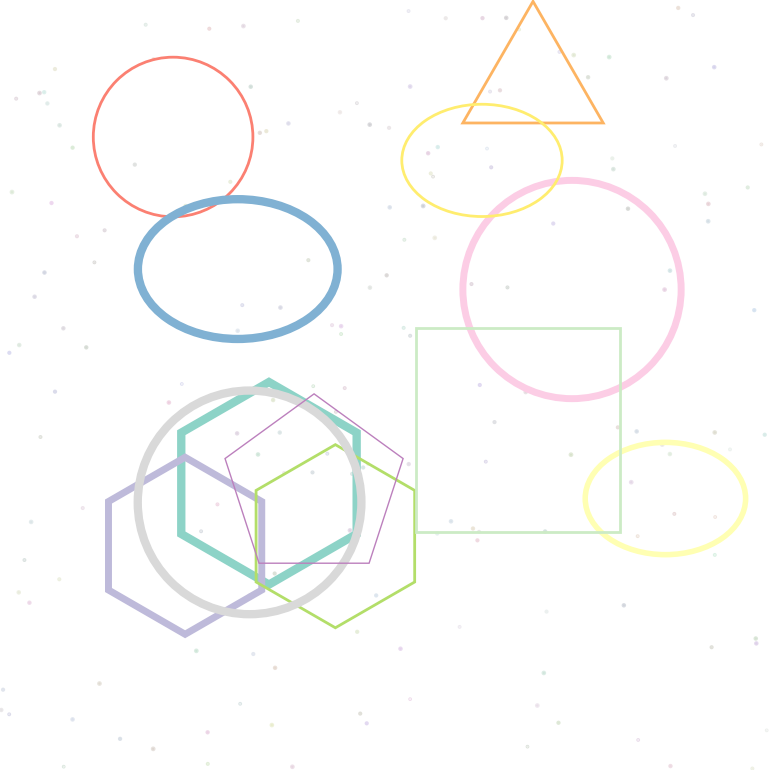[{"shape": "hexagon", "thickness": 3, "radius": 0.66, "center": [0.349, 0.372]}, {"shape": "oval", "thickness": 2, "radius": 0.52, "center": [0.864, 0.353]}, {"shape": "hexagon", "thickness": 2.5, "radius": 0.57, "center": [0.24, 0.291]}, {"shape": "circle", "thickness": 1, "radius": 0.52, "center": [0.225, 0.822]}, {"shape": "oval", "thickness": 3, "radius": 0.65, "center": [0.309, 0.651]}, {"shape": "triangle", "thickness": 1, "radius": 0.53, "center": [0.692, 0.893]}, {"shape": "hexagon", "thickness": 1, "radius": 0.59, "center": [0.436, 0.304]}, {"shape": "circle", "thickness": 2.5, "radius": 0.71, "center": [0.743, 0.624]}, {"shape": "circle", "thickness": 3, "radius": 0.73, "center": [0.324, 0.348]}, {"shape": "pentagon", "thickness": 0.5, "radius": 0.61, "center": [0.408, 0.367]}, {"shape": "square", "thickness": 1, "radius": 0.66, "center": [0.673, 0.441]}, {"shape": "oval", "thickness": 1, "radius": 0.52, "center": [0.626, 0.792]}]